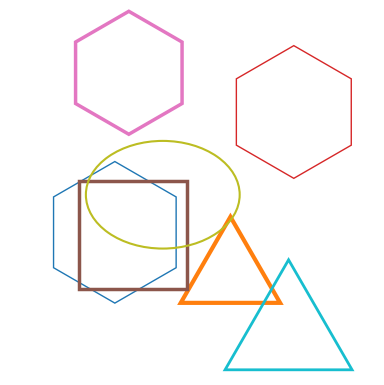[{"shape": "hexagon", "thickness": 1, "radius": 0.92, "center": [0.298, 0.397]}, {"shape": "triangle", "thickness": 3, "radius": 0.74, "center": [0.599, 0.288]}, {"shape": "hexagon", "thickness": 1, "radius": 0.86, "center": [0.763, 0.709]}, {"shape": "square", "thickness": 2.5, "radius": 0.7, "center": [0.345, 0.39]}, {"shape": "hexagon", "thickness": 2.5, "radius": 0.8, "center": [0.335, 0.811]}, {"shape": "oval", "thickness": 1.5, "radius": 1.0, "center": [0.423, 0.494]}, {"shape": "triangle", "thickness": 2, "radius": 0.95, "center": [0.75, 0.135]}]